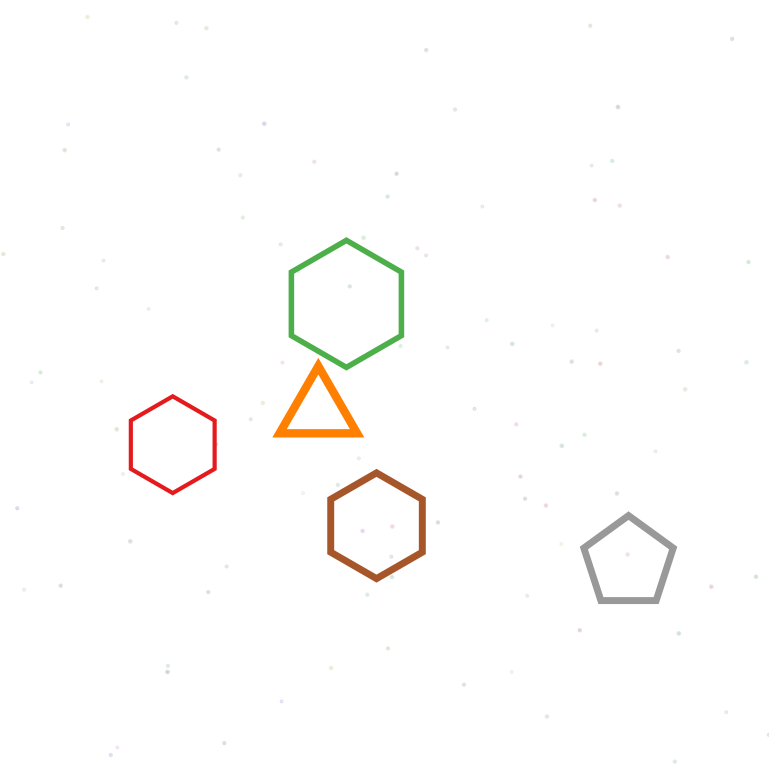[{"shape": "hexagon", "thickness": 1.5, "radius": 0.31, "center": [0.224, 0.422]}, {"shape": "hexagon", "thickness": 2, "radius": 0.41, "center": [0.45, 0.605]}, {"shape": "triangle", "thickness": 3, "radius": 0.29, "center": [0.413, 0.466]}, {"shape": "hexagon", "thickness": 2.5, "radius": 0.34, "center": [0.489, 0.317]}, {"shape": "pentagon", "thickness": 2.5, "radius": 0.31, "center": [0.816, 0.269]}]